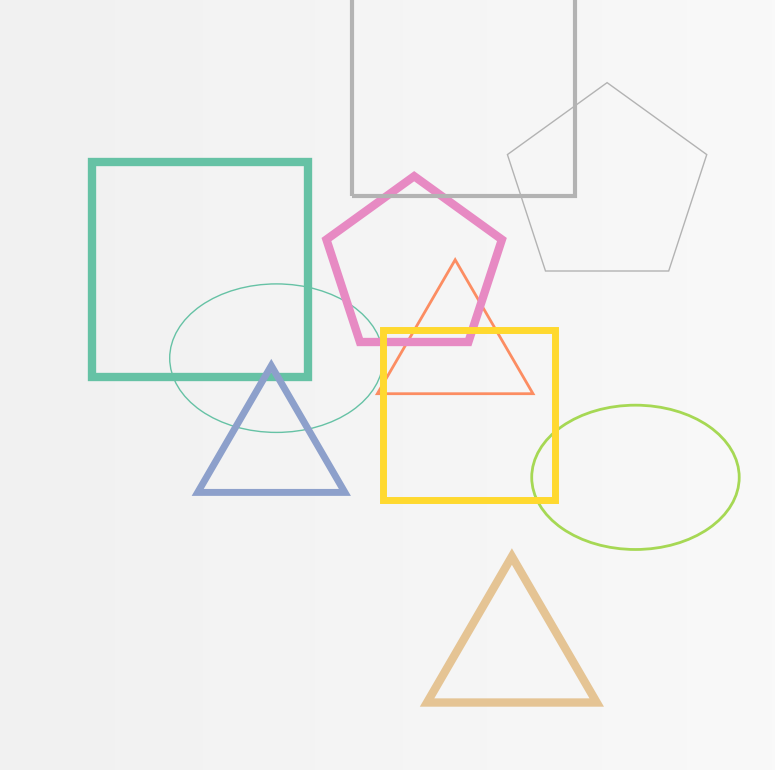[{"shape": "oval", "thickness": 0.5, "radius": 0.69, "center": [0.357, 0.535]}, {"shape": "square", "thickness": 3, "radius": 0.7, "center": [0.258, 0.65]}, {"shape": "triangle", "thickness": 1, "radius": 0.58, "center": [0.587, 0.547]}, {"shape": "triangle", "thickness": 2.5, "radius": 0.55, "center": [0.35, 0.415]}, {"shape": "pentagon", "thickness": 3, "radius": 0.6, "center": [0.534, 0.652]}, {"shape": "oval", "thickness": 1, "radius": 0.67, "center": [0.82, 0.38]}, {"shape": "square", "thickness": 2.5, "radius": 0.55, "center": [0.605, 0.461]}, {"shape": "triangle", "thickness": 3, "radius": 0.63, "center": [0.661, 0.151]}, {"shape": "square", "thickness": 1.5, "radius": 0.72, "center": [0.598, 0.89]}, {"shape": "pentagon", "thickness": 0.5, "radius": 0.68, "center": [0.783, 0.757]}]